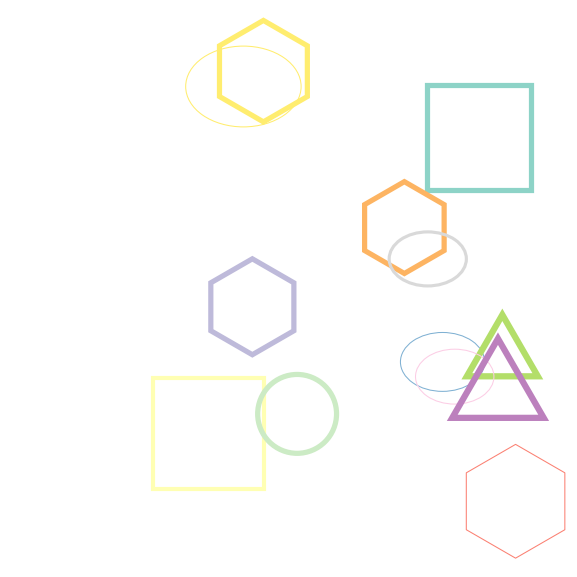[{"shape": "square", "thickness": 2.5, "radius": 0.45, "center": [0.83, 0.761]}, {"shape": "square", "thickness": 2, "radius": 0.48, "center": [0.362, 0.248]}, {"shape": "hexagon", "thickness": 2.5, "radius": 0.42, "center": [0.437, 0.468]}, {"shape": "hexagon", "thickness": 0.5, "radius": 0.49, "center": [0.893, 0.131]}, {"shape": "oval", "thickness": 0.5, "radius": 0.36, "center": [0.766, 0.372]}, {"shape": "hexagon", "thickness": 2.5, "radius": 0.4, "center": [0.7, 0.605]}, {"shape": "triangle", "thickness": 3, "radius": 0.35, "center": [0.87, 0.383]}, {"shape": "oval", "thickness": 0.5, "radius": 0.34, "center": [0.787, 0.347]}, {"shape": "oval", "thickness": 1.5, "radius": 0.33, "center": [0.741, 0.551]}, {"shape": "triangle", "thickness": 3, "radius": 0.46, "center": [0.862, 0.321]}, {"shape": "circle", "thickness": 2.5, "radius": 0.34, "center": [0.514, 0.282]}, {"shape": "oval", "thickness": 0.5, "radius": 0.5, "center": [0.421, 0.849]}, {"shape": "hexagon", "thickness": 2.5, "radius": 0.44, "center": [0.456, 0.876]}]